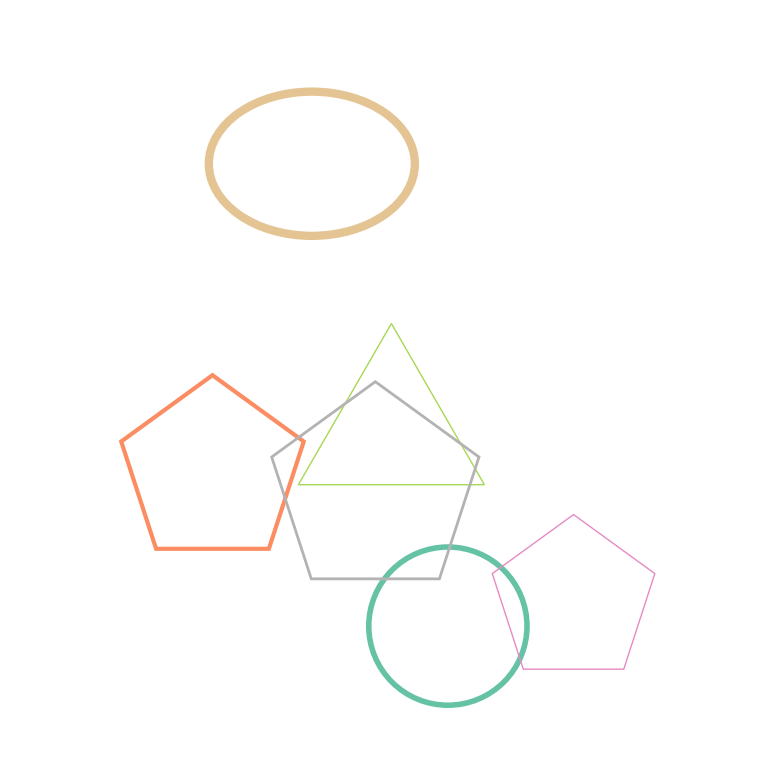[{"shape": "circle", "thickness": 2, "radius": 0.51, "center": [0.582, 0.187]}, {"shape": "pentagon", "thickness": 1.5, "radius": 0.62, "center": [0.276, 0.388]}, {"shape": "pentagon", "thickness": 0.5, "radius": 0.55, "center": [0.745, 0.221]}, {"shape": "triangle", "thickness": 0.5, "radius": 0.7, "center": [0.508, 0.44]}, {"shape": "oval", "thickness": 3, "radius": 0.67, "center": [0.405, 0.787]}, {"shape": "pentagon", "thickness": 1, "radius": 0.71, "center": [0.487, 0.363]}]